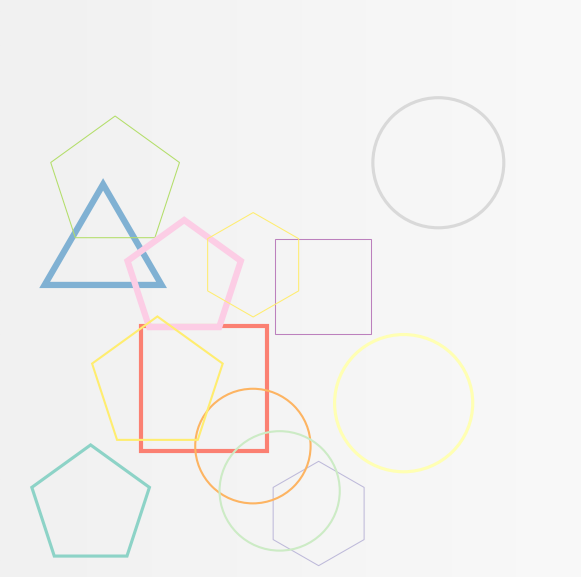[{"shape": "pentagon", "thickness": 1.5, "radius": 0.53, "center": [0.156, 0.122]}, {"shape": "circle", "thickness": 1.5, "radius": 0.59, "center": [0.694, 0.301]}, {"shape": "hexagon", "thickness": 0.5, "radius": 0.45, "center": [0.548, 0.11]}, {"shape": "square", "thickness": 2, "radius": 0.54, "center": [0.351, 0.327]}, {"shape": "triangle", "thickness": 3, "radius": 0.58, "center": [0.177, 0.564]}, {"shape": "circle", "thickness": 1, "radius": 0.5, "center": [0.435, 0.227]}, {"shape": "pentagon", "thickness": 0.5, "radius": 0.58, "center": [0.198, 0.682]}, {"shape": "pentagon", "thickness": 3, "radius": 0.51, "center": [0.317, 0.516]}, {"shape": "circle", "thickness": 1.5, "radius": 0.56, "center": [0.754, 0.717]}, {"shape": "square", "thickness": 0.5, "radius": 0.41, "center": [0.556, 0.503]}, {"shape": "circle", "thickness": 1, "radius": 0.52, "center": [0.481, 0.149]}, {"shape": "hexagon", "thickness": 0.5, "radius": 0.45, "center": [0.436, 0.541]}, {"shape": "pentagon", "thickness": 1, "radius": 0.59, "center": [0.271, 0.333]}]